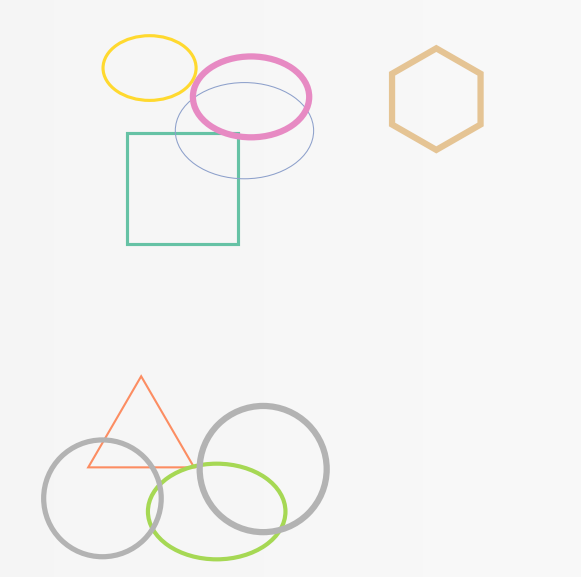[{"shape": "square", "thickness": 1.5, "radius": 0.48, "center": [0.314, 0.672]}, {"shape": "triangle", "thickness": 1, "radius": 0.53, "center": [0.243, 0.242]}, {"shape": "oval", "thickness": 0.5, "radius": 0.59, "center": [0.421, 0.773]}, {"shape": "oval", "thickness": 3, "radius": 0.5, "center": [0.432, 0.831]}, {"shape": "oval", "thickness": 2, "radius": 0.59, "center": [0.373, 0.113]}, {"shape": "oval", "thickness": 1.5, "radius": 0.4, "center": [0.257, 0.881]}, {"shape": "hexagon", "thickness": 3, "radius": 0.44, "center": [0.751, 0.827]}, {"shape": "circle", "thickness": 3, "radius": 0.55, "center": [0.453, 0.187]}, {"shape": "circle", "thickness": 2.5, "radius": 0.51, "center": [0.176, 0.136]}]